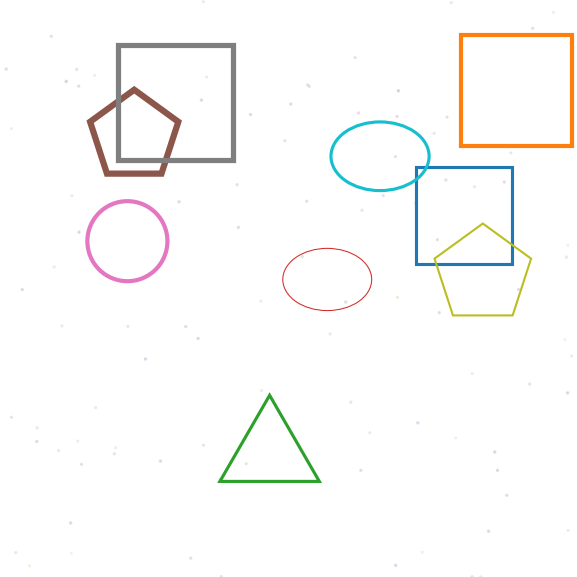[{"shape": "square", "thickness": 1.5, "radius": 0.42, "center": [0.803, 0.626]}, {"shape": "square", "thickness": 2, "radius": 0.48, "center": [0.894, 0.843]}, {"shape": "triangle", "thickness": 1.5, "radius": 0.5, "center": [0.467, 0.215]}, {"shape": "oval", "thickness": 0.5, "radius": 0.38, "center": [0.567, 0.515]}, {"shape": "pentagon", "thickness": 3, "radius": 0.4, "center": [0.232, 0.763]}, {"shape": "circle", "thickness": 2, "radius": 0.35, "center": [0.221, 0.582]}, {"shape": "square", "thickness": 2.5, "radius": 0.5, "center": [0.304, 0.821]}, {"shape": "pentagon", "thickness": 1, "radius": 0.44, "center": [0.836, 0.524]}, {"shape": "oval", "thickness": 1.5, "radius": 0.42, "center": [0.658, 0.729]}]